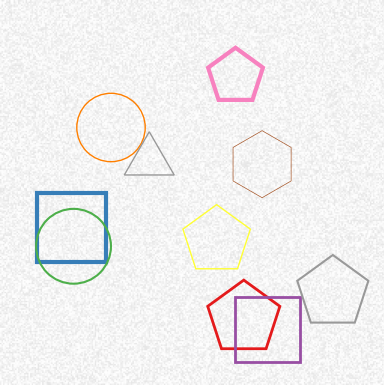[{"shape": "pentagon", "thickness": 2, "radius": 0.49, "center": [0.633, 0.174]}, {"shape": "square", "thickness": 3, "radius": 0.45, "center": [0.186, 0.408]}, {"shape": "circle", "thickness": 1.5, "radius": 0.49, "center": [0.191, 0.36]}, {"shape": "square", "thickness": 2, "radius": 0.42, "center": [0.696, 0.144]}, {"shape": "circle", "thickness": 1, "radius": 0.44, "center": [0.288, 0.669]}, {"shape": "pentagon", "thickness": 1, "radius": 0.46, "center": [0.563, 0.376]}, {"shape": "hexagon", "thickness": 0.5, "radius": 0.44, "center": [0.681, 0.574]}, {"shape": "pentagon", "thickness": 3, "radius": 0.37, "center": [0.612, 0.801]}, {"shape": "pentagon", "thickness": 1.5, "radius": 0.49, "center": [0.864, 0.241]}, {"shape": "triangle", "thickness": 1, "radius": 0.37, "center": [0.388, 0.583]}]